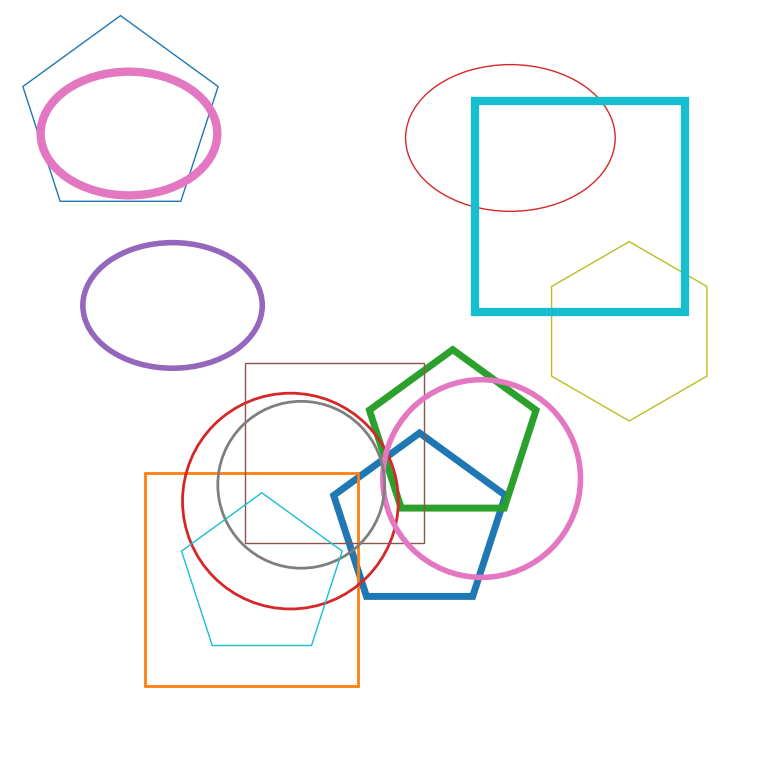[{"shape": "pentagon", "thickness": 0.5, "radius": 0.67, "center": [0.156, 0.846]}, {"shape": "pentagon", "thickness": 2.5, "radius": 0.59, "center": [0.545, 0.32]}, {"shape": "square", "thickness": 1, "radius": 0.69, "center": [0.327, 0.247]}, {"shape": "pentagon", "thickness": 2.5, "radius": 0.57, "center": [0.588, 0.432]}, {"shape": "oval", "thickness": 0.5, "radius": 0.68, "center": [0.663, 0.821]}, {"shape": "circle", "thickness": 1, "radius": 0.7, "center": [0.377, 0.349]}, {"shape": "oval", "thickness": 2, "radius": 0.58, "center": [0.224, 0.603]}, {"shape": "square", "thickness": 0.5, "radius": 0.58, "center": [0.434, 0.412]}, {"shape": "oval", "thickness": 3, "radius": 0.57, "center": [0.167, 0.827]}, {"shape": "circle", "thickness": 2, "radius": 0.64, "center": [0.626, 0.379]}, {"shape": "circle", "thickness": 1, "radius": 0.54, "center": [0.391, 0.37]}, {"shape": "hexagon", "thickness": 0.5, "radius": 0.58, "center": [0.817, 0.57]}, {"shape": "pentagon", "thickness": 0.5, "radius": 0.55, "center": [0.34, 0.25]}, {"shape": "square", "thickness": 3, "radius": 0.68, "center": [0.753, 0.732]}]